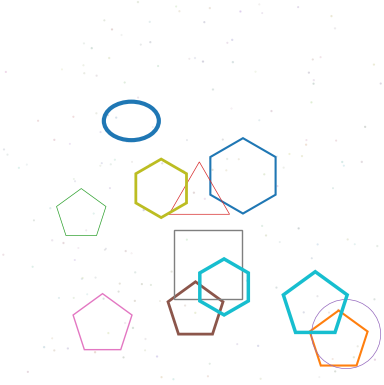[{"shape": "hexagon", "thickness": 1.5, "radius": 0.49, "center": [0.631, 0.543]}, {"shape": "oval", "thickness": 3, "radius": 0.36, "center": [0.341, 0.686]}, {"shape": "pentagon", "thickness": 1.5, "radius": 0.4, "center": [0.88, 0.114]}, {"shape": "pentagon", "thickness": 0.5, "radius": 0.34, "center": [0.211, 0.443]}, {"shape": "triangle", "thickness": 0.5, "radius": 0.45, "center": [0.518, 0.489]}, {"shape": "circle", "thickness": 0.5, "radius": 0.45, "center": [0.899, 0.132]}, {"shape": "pentagon", "thickness": 2, "radius": 0.38, "center": [0.508, 0.193]}, {"shape": "pentagon", "thickness": 1, "radius": 0.4, "center": [0.266, 0.157]}, {"shape": "square", "thickness": 1, "radius": 0.45, "center": [0.54, 0.313]}, {"shape": "hexagon", "thickness": 2, "radius": 0.38, "center": [0.419, 0.511]}, {"shape": "hexagon", "thickness": 2.5, "radius": 0.36, "center": [0.582, 0.255]}, {"shape": "pentagon", "thickness": 2.5, "radius": 0.44, "center": [0.819, 0.207]}]